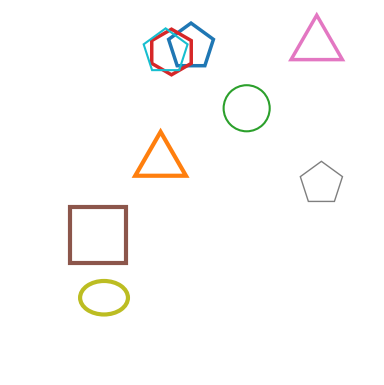[{"shape": "pentagon", "thickness": 2.5, "radius": 0.31, "center": [0.496, 0.879]}, {"shape": "triangle", "thickness": 3, "radius": 0.38, "center": [0.417, 0.582]}, {"shape": "circle", "thickness": 1.5, "radius": 0.3, "center": [0.641, 0.719]}, {"shape": "hexagon", "thickness": 2.5, "radius": 0.3, "center": [0.445, 0.865]}, {"shape": "square", "thickness": 3, "radius": 0.36, "center": [0.255, 0.389]}, {"shape": "triangle", "thickness": 2.5, "radius": 0.38, "center": [0.823, 0.884]}, {"shape": "pentagon", "thickness": 1, "radius": 0.29, "center": [0.835, 0.523]}, {"shape": "oval", "thickness": 3, "radius": 0.31, "center": [0.27, 0.227]}, {"shape": "pentagon", "thickness": 1.5, "radius": 0.3, "center": [0.43, 0.866]}]